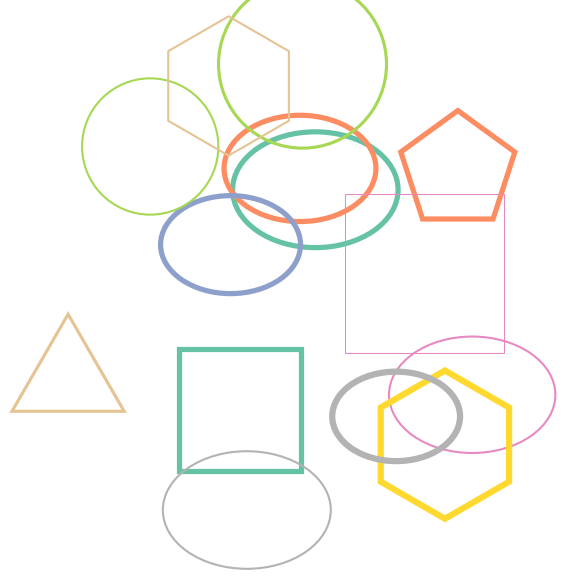[{"shape": "square", "thickness": 2.5, "radius": 0.53, "center": [0.415, 0.29]}, {"shape": "oval", "thickness": 2.5, "radius": 0.72, "center": [0.546, 0.671]}, {"shape": "oval", "thickness": 2.5, "radius": 0.66, "center": [0.519, 0.708]}, {"shape": "pentagon", "thickness": 2.5, "radius": 0.52, "center": [0.793, 0.704]}, {"shape": "oval", "thickness": 2.5, "radius": 0.61, "center": [0.399, 0.576]}, {"shape": "square", "thickness": 0.5, "radius": 0.69, "center": [0.735, 0.525]}, {"shape": "oval", "thickness": 1, "radius": 0.72, "center": [0.818, 0.316]}, {"shape": "circle", "thickness": 1, "radius": 0.59, "center": [0.26, 0.745]}, {"shape": "circle", "thickness": 1.5, "radius": 0.73, "center": [0.524, 0.888]}, {"shape": "hexagon", "thickness": 3, "radius": 0.64, "center": [0.77, 0.229]}, {"shape": "hexagon", "thickness": 1, "radius": 0.6, "center": [0.396, 0.85]}, {"shape": "triangle", "thickness": 1.5, "radius": 0.56, "center": [0.118, 0.343]}, {"shape": "oval", "thickness": 3, "radius": 0.55, "center": [0.686, 0.278]}, {"shape": "oval", "thickness": 1, "radius": 0.73, "center": [0.427, 0.116]}]